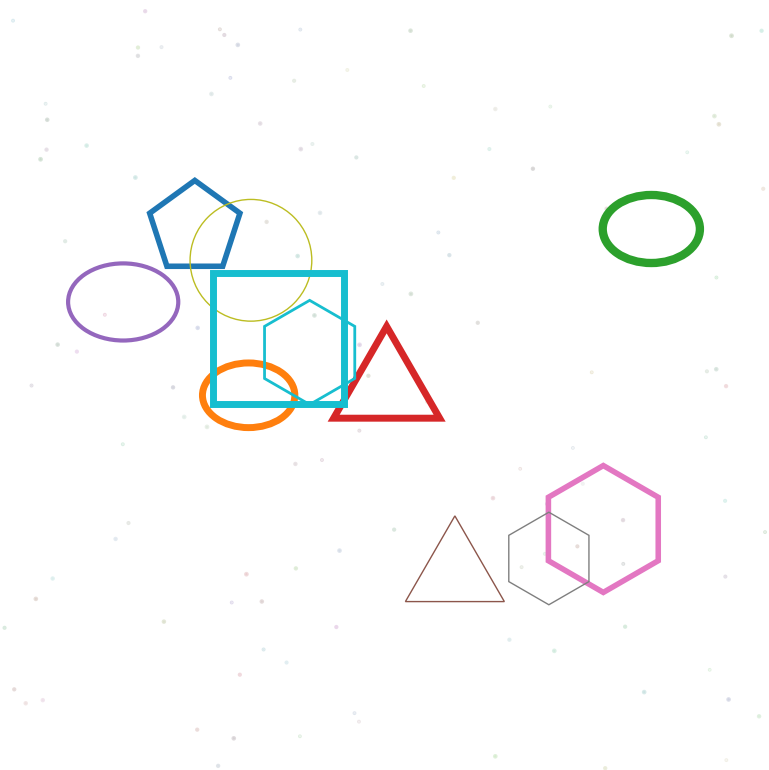[{"shape": "pentagon", "thickness": 2, "radius": 0.31, "center": [0.253, 0.704]}, {"shape": "oval", "thickness": 2.5, "radius": 0.3, "center": [0.323, 0.487]}, {"shape": "oval", "thickness": 3, "radius": 0.32, "center": [0.846, 0.703]}, {"shape": "triangle", "thickness": 2.5, "radius": 0.4, "center": [0.502, 0.497]}, {"shape": "oval", "thickness": 1.5, "radius": 0.36, "center": [0.16, 0.608]}, {"shape": "triangle", "thickness": 0.5, "radius": 0.37, "center": [0.591, 0.256]}, {"shape": "hexagon", "thickness": 2, "radius": 0.41, "center": [0.784, 0.313]}, {"shape": "hexagon", "thickness": 0.5, "radius": 0.3, "center": [0.713, 0.275]}, {"shape": "circle", "thickness": 0.5, "radius": 0.4, "center": [0.326, 0.662]}, {"shape": "hexagon", "thickness": 1, "radius": 0.34, "center": [0.402, 0.542]}, {"shape": "square", "thickness": 2.5, "radius": 0.42, "center": [0.361, 0.56]}]